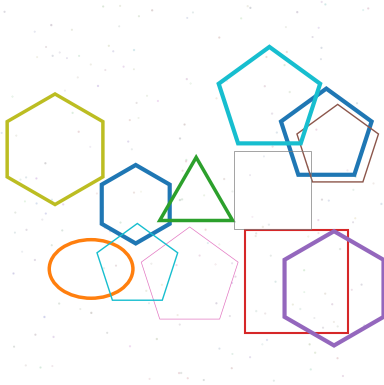[{"shape": "pentagon", "thickness": 3, "radius": 0.62, "center": [0.848, 0.646]}, {"shape": "hexagon", "thickness": 3, "radius": 0.51, "center": [0.353, 0.47]}, {"shape": "oval", "thickness": 2.5, "radius": 0.54, "center": [0.237, 0.301]}, {"shape": "triangle", "thickness": 2.5, "radius": 0.55, "center": [0.51, 0.482]}, {"shape": "square", "thickness": 1.5, "radius": 0.67, "center": [0.77, 0.269]}, {"shape": "hexagon", "thickness": 3, "radius": 0.74, "center": [0.868, 0.251]}, {"shape": "pentagon", "thickness": 1, "radius": 0.56, "center": [0.877, 0.618]}, {"shape": "pentagon", "thickness": 0.5, "radius": 0.66, "center": [0.493, 0.278]}, {"shape": "square", "thickness": 0.5, "radius": 0.51, "center": [0.708, 0.507]}, {"shape": "hexagon", "thickness": 2.5, "radius": 0.72, "center": [0.143, 0.612]}, {"shape": "pentagon", "thickness": 3, "radius": 0.69, "center": [0.7, 0.74]}, {"shape": "pentagon", "thickness": 1, "radius": 0.55, "center": [0.357, 0.309]}]